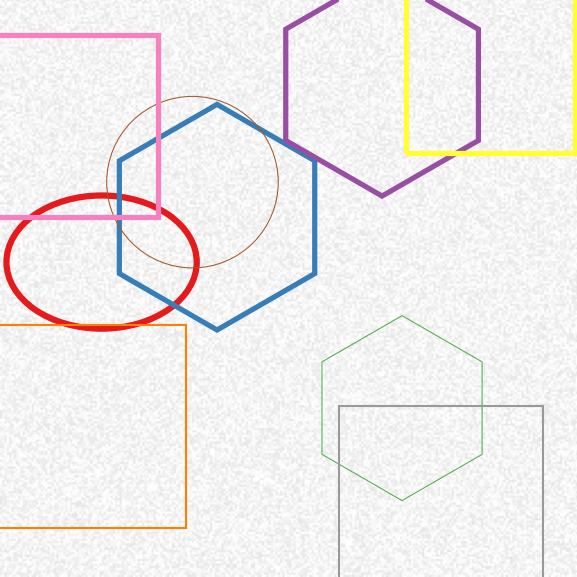[{"shape": "oval", "thickness": 3, "radius": 0.82, "center": [0.176, 0.545]}, {"shape": "hexagon", "thickness": 2.5, "radius": 0.98, "center": [0.376, 0.623]}, {"shape": "hexagon", "thickness": 0.5, "radius": 0.8, "center": [0.696, 0.292]}, {"shape": "hexagon", "thickness": 2.5, "radius": 0.96, "center": [0.662, 0.852]}, {"shape": "square", "thickness": 1, "radius": 0.88, "center": [0.147, 0.261]}, {"shape": "square", "thickness": 2.5, "radius": 0.73, "center": [0.85, 0.882]}, {"shape": "circle", "thickness": 0.5, "radius": 0.74, "center": [0.333, 0.684]}, {"shape": "square", "thickness": 2.5, "radius": 0.79, "center": [0.116, 0.781]}, {"shape": "square", "thickness": 1, "radius": 0.88, "center": [0.764, 0.12]}]